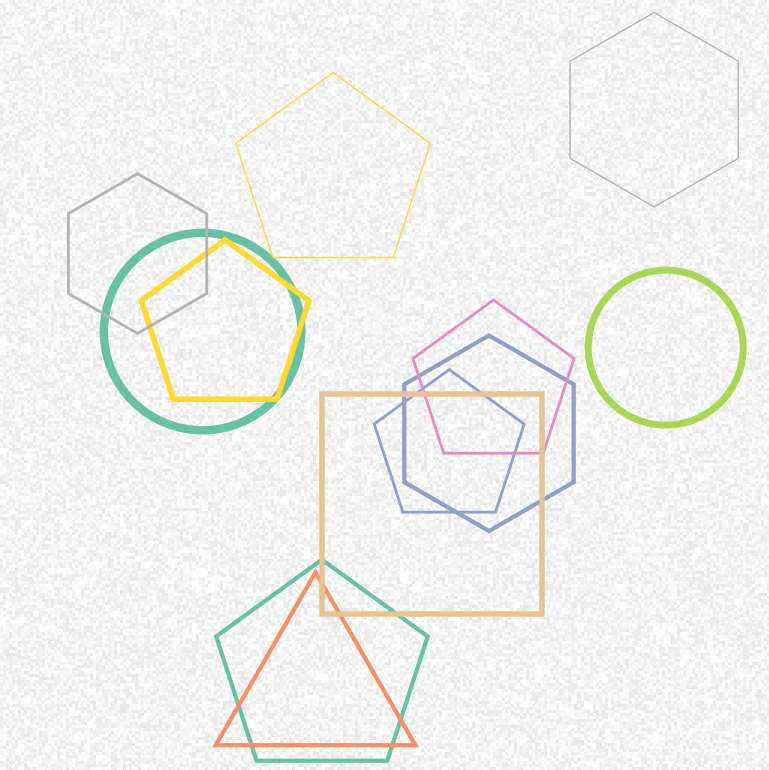[{"shape": "pentagon", "thickness": 1.5, "radius": 0.72, "center": [0.418, 0.129]}, {"shape": "circle", "thickness": 3, "radius": 0.64, "center": [0.263, 0.569]}, {"shape": "triangle", "thickness": 1.5, "radius": 0.75, "center": [0.41, 0.107]}, {"shape": "pentagon", "thickness": 1, "radius": 0.51, "center": [0.583, 0.418]}, {"shape": "hexagon", "thickness": 1.5, "radius": 0.63, "center": [0.635, 0.437]}, {"shape": "pentagon", "thickness": 1, "radius": 0.55, "center": [0.641, 0.5]}, {"shape": "circle", "thickness": 2.5, "radius": 0.5, "center": [0.865, 0.549]}, {"shape": "pentagon", "thickness": 0.5, "radius": 0.66, "center": [0.433, 0.773]}, {"shape": "pentagon", "thickness": 2, "radius": 0.57, "center": [0.292, 0.574]}, {"shape": "square", "thickness": 2, "radius": 0.71, "center": [0.561, 0.346]}, {"shape": "hexagon", "thickness": 0.5, "radius": 0.63, "center": [0.85, 0.858]}, {"shape": "hexagon", "thickness": 1, "radius": 0.52, "center": [0.179, 0.671]}]